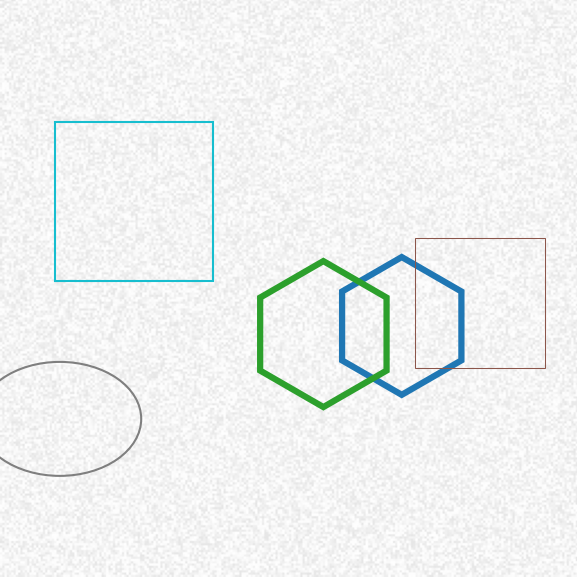[{"shape": "hexagon", "thickness": 3, "radius": 0.6, "center": [0.696, 0.435]}, {"shape": "hexagon", "thickness": 3, "radius": 0.63, "center": [0.56, 0.421]}, {"shape": "square", "thickness": 0.5, "radius": 0.56, "center": [0.831, 0.474]}, {"shape": "oval", "thickness": 1, "radius": 0.7, "center": [0.104, 0.274]}, {"shape": "square", "thickness": 1, "radius": 0.69, "center": [0.232, 0.651]}]